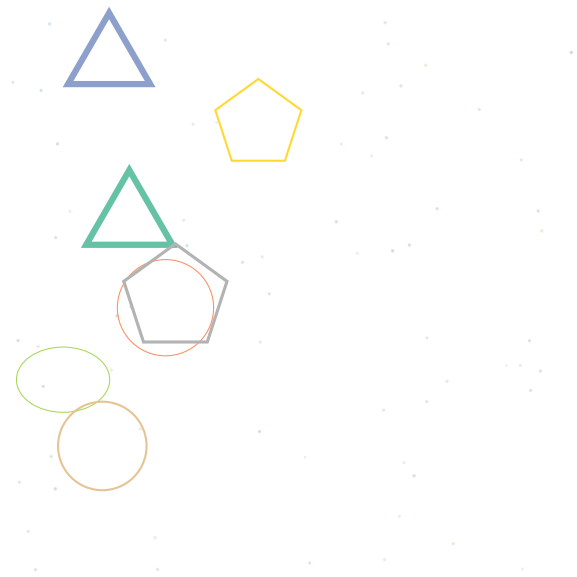[{"shape": "triangle", "thickness": 3, "radius": 0.43, "center": [0.224, 0.618]}, {"shape": "circle", "thickness": 0.5, "radius": 0.42, "center": [0.287, 0.466]}, {"shape": "triangle", "thickness": 3, "radius": 0.41, "center": [0.189, 0.895]}, {"shape": "oval", "thickness": 0.5, "radius": 0.4, "center": [0.109, 0.342]}, {"shape": "pentagon", "thickness": 1, "radius": 0.39, "center": [0.447, 0.784]}, {"shape": "circle", "thickness": 1, "radius": 0.38, "center": [0.177, 0.227]}, {"shape": "pentagon", "thickness": 1.5, "radius": 0.47, "center": [0.304, 0.483]}]